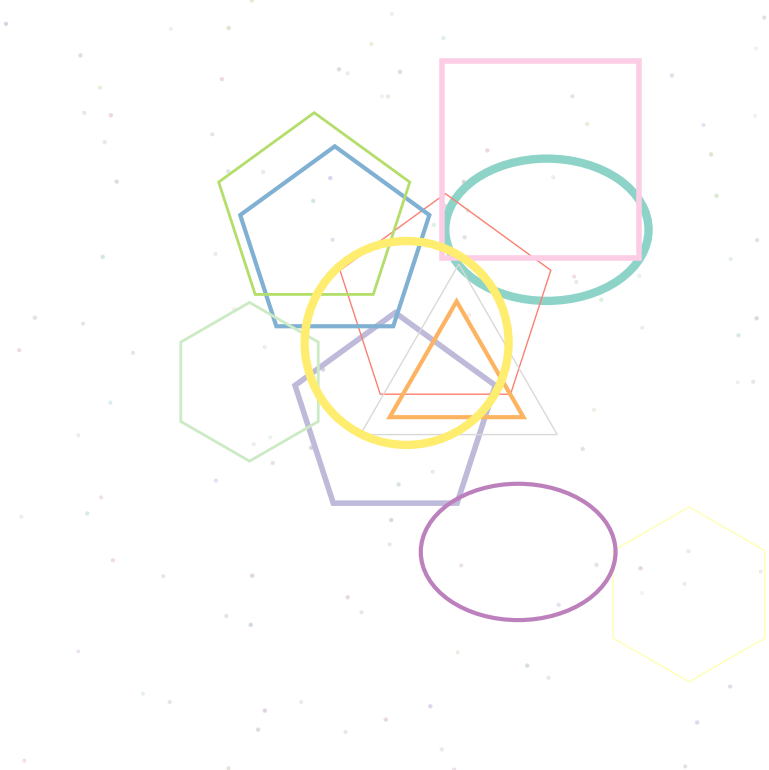[{"shape": "oval", "thickness": 3, "radius": 0.66, "center": [0.71, 0.702]}, {"shape": "hexagon", "thickness": 0.5, "radius": 0.57, "center": [0.895, 0.228]}, {"shape": "pentagon", "thickness": 2, "radius": 0.68, "center": [0.513, 0.457]}, {"shape": "pentagon", "thickness": 0.5, "radius": 0.72, "center": [0.578, 0.605]}, {"shape": "pentagon", "thickness": 1.5, "radius": 0.65, "center": [0.435, 0.681]}, {"shape": "triangle", "thickness": 1.5, "radius": 0.5, "center": [0.593, 0.508]}, {"shape": "pentagon", "thickness": 1, "radius": 0.65, "center": [0.408, 0.723]}, {"shape": "square", "thickness": 2, "radius": 0.64, "center": [0.702, 0.793]}, {"shape": "triangle", "thickness": 0.5, "radius": 0.74, "center": [0.596, 0.509]}, {"shape": "oval", "thickness": 1.5, "radius": 0.63, "center": [0.673, 0.283]}, {"shape": "hexagon", "thickness": 1, "radius": 0.52, "center": [0.324, 0.504]}, {"shape": "circle", "thickness": 3, "radius": 0.66, "center": [0.528, 0.555]}]